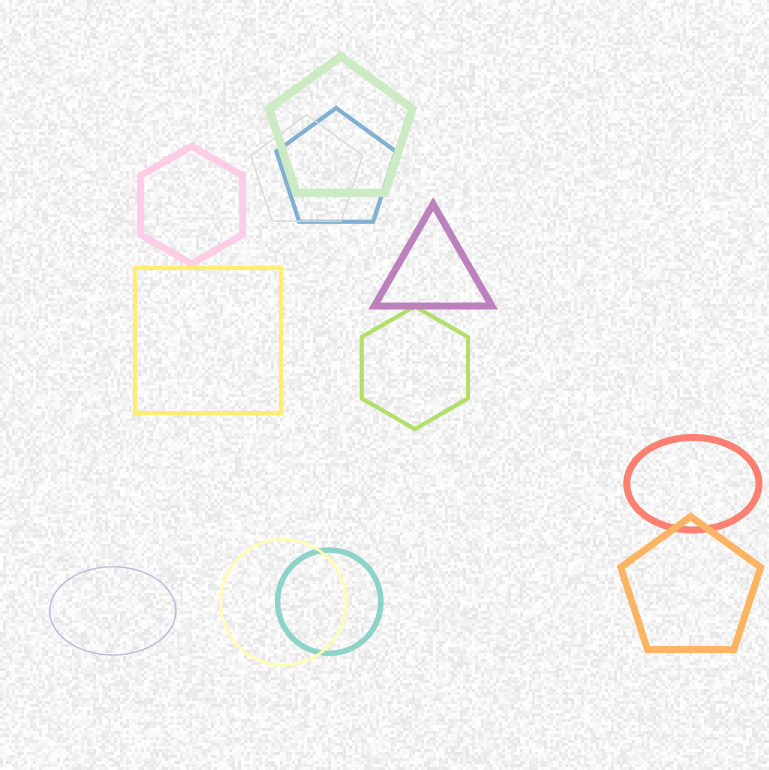[{"shape": "circle", "thickness": 2, "radius": 0.34, "center": [0.428, 0.219]}, {"shape": "circle", "thickness": 1, "radius": 0.41, "center": [0.368, 0.218]}, {"shape": "oval", "thickness": 0.5, "radius": 0.41, "center": [0.147, 0.207]}, {"shape": "oval", "thickness": 2.5, "radius": 0.43, "center": [0.9, 0.372]}, {"shape": "pentagon", "thickness": 1.5, "radius": 0.41, "center": [0.437, 0.778]}, {"shape": "pentagon", "thickness": 2.5, "radius": 0.48, "center": [0.897, 0.234]}, {"shape": "hexagon", "thickness": 1.5, "radius": 0.4, "center": [0.539, 0.522]}, {"shape": "hexagon", "thickness": 2.5, "radius": 0.38, "center": [0.249, 0.734]}, {"shape": "pentagon", "thickness": 0.5, "radius": 0.38, "center": [0.398, 0.775]}, {"shape": "triangle", "thickness": 2.5, "radius": 0.44, "center": [0.562, 0.647]}, {"shape": "pentagon", "thickness": 3, "radius": 0.49, "center": [0.442, 0.829]}, {"shape": "square", "thickness": 1.5, "radius": 0.47, "center": [0.27, 0.557]}]